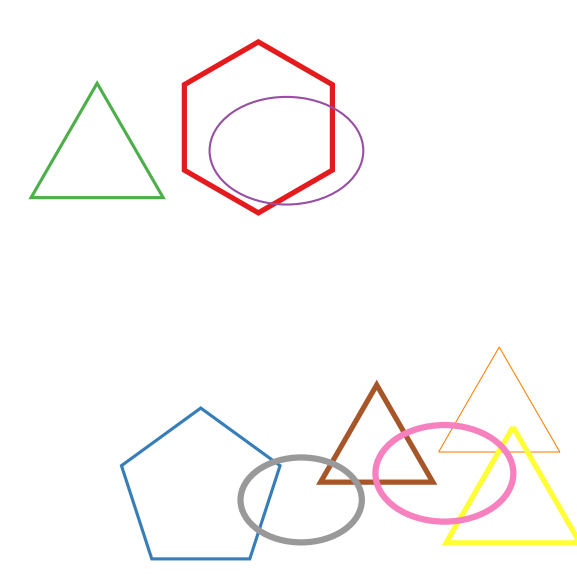[{"shape": "hexagon", "thickness": 2.5, "radius": 0.74, "center": [0.447, 0.779]}, {"shape": "pentagon", "thickness": 1.5, "radius": 0.72, "center": [0.348, 0.148]}, {"shape": "triangle", "thickness": 1.5, "radius": 0.66, "center": [0.168, 0.723]}, {"shape": "oval", "thickness": 1, "radius": 0.67, "center": [0.496, 0.738]}, {"shape": "triangle", "thickness": 0.5, "radius": 0.61, "center": [0.864, 0.277]}, {"shape": "triangle", "thickness": 2.5, "radius": 0.67, "center": [0.888, 0.126]}, {"shape": "triangle", "thickness": 2.5, "radius": 0.56, "center": [0.652, 0.22]}, {"shape": "oval", "thickness": 3, "radius": 0.6, "center": [0.769, 0.179]}, {"shape": "oval", "thickness": 3, "radius": 0.53, "center": [0.522, 0.133]}]